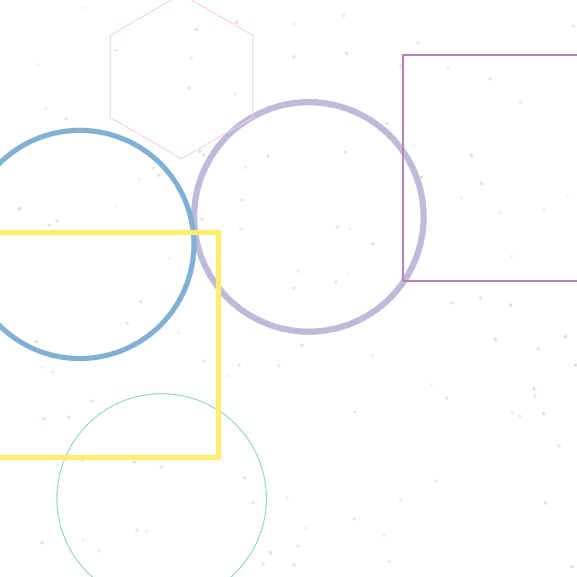[{"shape": "circle", "thickness": 0.5, "radius": 0.91, "center": [0.28, 0.136]}, {"shape": "circle", "thickness": 3, "radius": 0.99, "center": [0.535, 0.623]}, {"shape": "circle", "thickness": 2.5, "radius": 0.99, "center": [0.138, 0.576]}, {"shape": "hexagon", "thickness": 0.5, "radius": 0.71, "center": [0.314, 0.867]}, {"shape": "square", "thickness": 1, "radius": 0.98, "center": [0.894, 0.709]}, {"shape": "square", "thickness": 2.5, "radius": 0.98, "center": [0.183, 0.403]}]